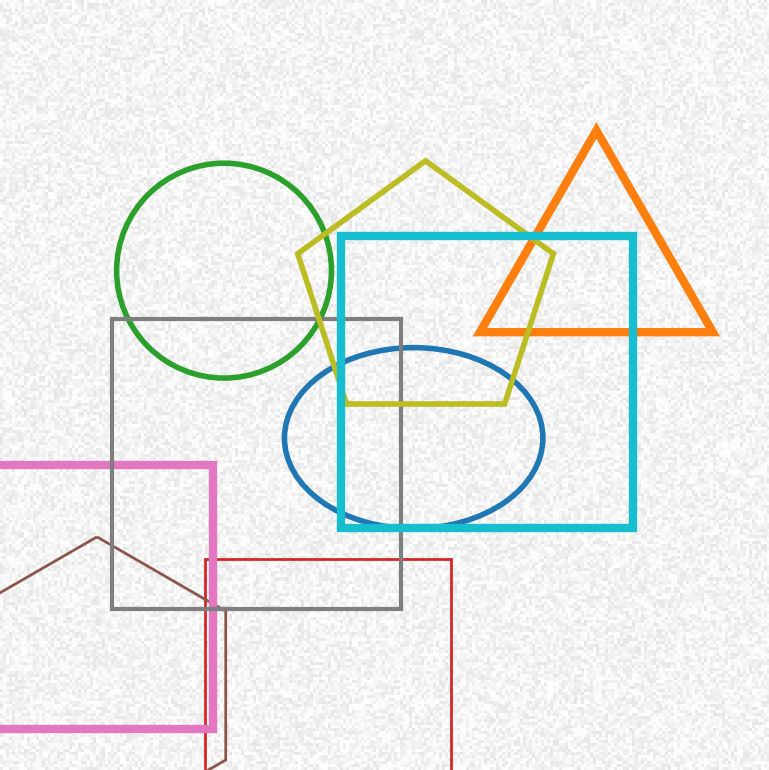[{"shape": "oval", "thickness": 2, "radius": 0.84, "center": [0.537, 0.431]}, {"shape": "triangle", "thickness": 3, "radius": 0.87, "center": [0.775, 0.656]}, {"shape": "circle", "thickness": 2, "radius": 0.7, "center": [0.291, 0.649]}, {"shape": "square", "thickness": 1, "radius": 0.8, "center": [0.426, 0.114]}, {"shape": "hexagon", "thickness": 1, "radius": 0.97, "center": [0.126, 0.11]}, {"shape": "square", "thickness": 3, "radius": 0.86, "center": [0.105, 0.225]}, {"shape": "square", "thickness": 1.5, "radius": 0.94, "center": [0.333, 0.398]}, {"shape": "pentagon", "thickness": 2, "radius": 0.87, "center": [0.553, 0.617]}, {"shape": "square", "thickness": 3, "radius": 0.95, "center": [0.633, 0.504]}]